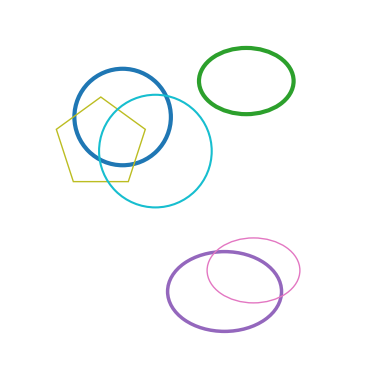[{"shape": "circle", "thickness": 3, "radius": 0.63, "center": [0.319, 0.696]}, {"shape": "oval", "thickness": 3, "radius": 0.61, "center": [0.64, 0.789]}, {"shape": "oval", "thickness": 2.5, "radius": 0.74, "center": [0.583, 0.243]}, {"shape": "oval", "thickness": 1, "radius": 0.6, "center": [0.658, 0.298]}, {"shape": "pentagon", "thickness": 1, "radius": 0.61, "center": [0.262, 0.627]}, {"shape": "circle", "thickness": 1.5, "radius": 0.73, "center": [0.404, 0.608]}]